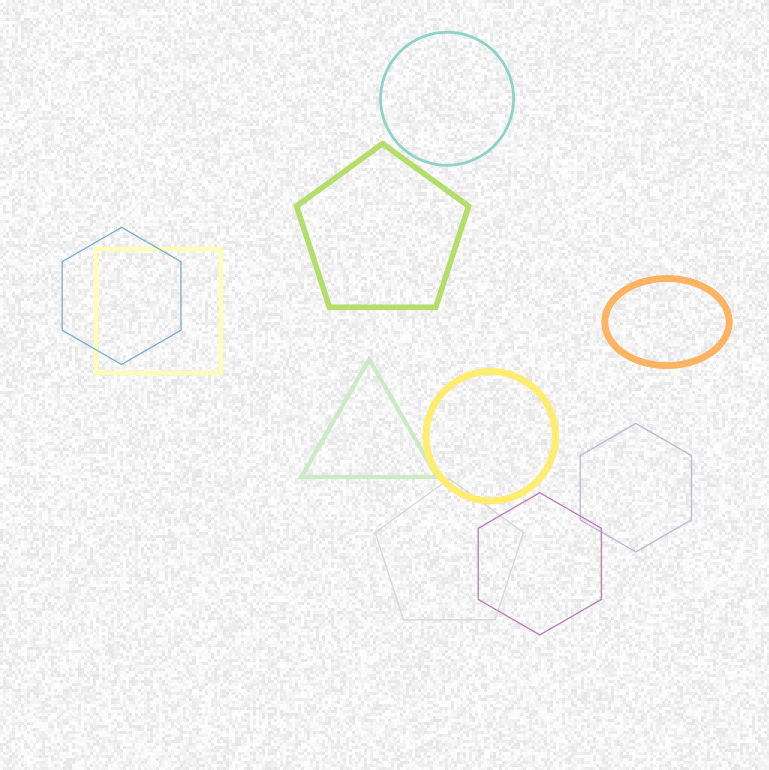[{"shape": "circle", "thickness": 1, "radius": 0.43, "center": [0.581, 0.872]}, {"shape": "square", "thickness": 1.5, "radius": 0.41, "center": [0.206, 0.596]}, {"shape": "hexagon", "thickness": 0.5, "radius": 0.42, "center": [0.826, 0.367]}, {"shape": "hexagon", "thickness": 0.5, "radius": 0.45, "center": [0.158, 0.616]}, {"shape": "oval", "thickness": 2.5, "radius": 0.4, "center": [0.866, 0.582]}, {"shape": "pentagon", "thickness": 2, "radius": 0.59, "center": [0.497, 0.696]}, {"shape": "pentagon", "thickness": 0.5, "radius": 0.51, "center": [0.584, 0.277]}, {"shape": "hexagon", "thickness": 0.5, "radius": 0.46, "center": [0.701, 0.268]}, {"shape": "triangle", "thickness": 1.5, "radius": 0.51, "center": [0.479, 0.432]}, {"shape": "circle", "thickness": 2.5, "radius": 0.42, "center": [0.637, 0.434]}]